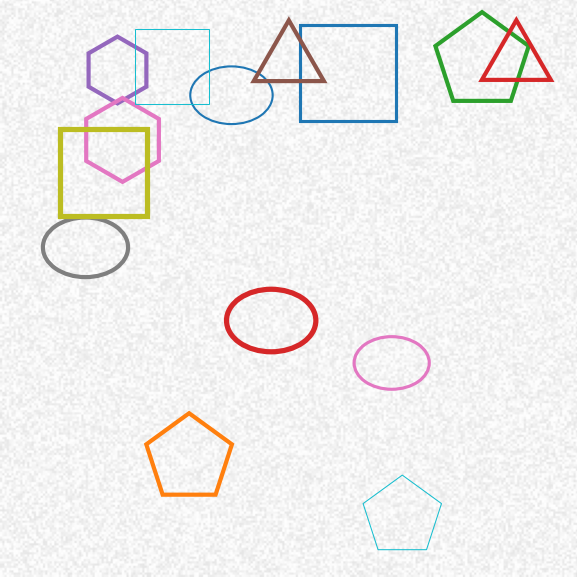[{"shape": "oval", "thickness": 1, "radius": 0.36, "center": [0.401, 0.834]}, {"shape": "square", "thickness": 1.5, "radius": 0.42, "center": [0.602, 0.873]}, {"shape": "pentagon", "thickness": 2, "radius": 0.39, "center": [0.327, 0.206]}, {"shape": "pentagon", "thickness": 2, "radius": 0.42, "center": [0.835, 0.893]}, {"shape": "triangle", "thickness": 2, "radius": 0.34, "center": [0.894, 0.895]}, {"shape": "oval", "thickness": 2.5, "radius": 0.39, "center": [0.47, 0.444]}, {"shape": "hexagon", "thickness": 2, "radius": 0.29, "center": [0.203, 0.878]}, {"shape": "triangle", "thickness": 2, "radius": 0.35, "center": [0.5, 0.894]}, {"shape": "hexagon", "thickness": 2, "radius": 0.36, "center": [0.212, 0.757]}, {"shape": "oval", "thickness": 1.5, "radius": 0.33, "center": [0.678, 0.371]}, {"shape": "oval", "thickness": 2, "radius": 0.37, "center": [0.148, 0.571]}, {"shape": "square", "thickness": 2.5, "radius": 0.38, "center": [0.179, 0.7]}, {"shape": "square", "thickness": 0.5, "radius": 0.32, "center": [0.298, 0.884]}, {"shape": "pentagon", "thickness": 0.5, "radius": 0.36, "center": [0.697, 0.105]}]